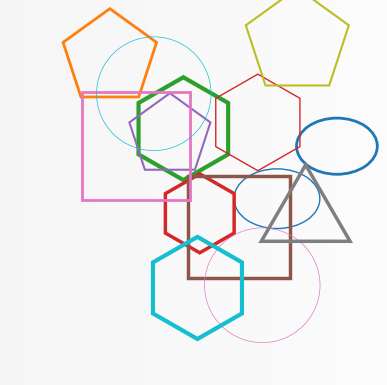[{"shape": "oval", "thickness": 2, "radius": 0.52, "center": [0.869, 0.62]}, {"shape": "oval", "thickness": 1, "radius": 0.55, "center": [0.715, 0.484]}, {"shape": "pentagon", "thickness": 2, "radius": 0.63, "center": [0.283, 0.851]}, {"shape": "hexagon", "thickness": 3, "radius": 0.67, "center": [0.473, 0.666]}, {"shape": "hexagon", "thickness": 2.5, "radius": 0.51, "center": [0.515, 0.446]}, {"shape": "hexagon", "thickness": 1, "radius": 0.63, "center": [0.665, 0.682]}, {"shape": "pentagon", "thickness": 1.5, "radius": 0.55, "center": [0.438, 0.648]}, {"shape": "square", "thickness": 2.5, "radius": 0.66, "center": [0.617, 0.41]}, {"shape": "square", "thickness": 2, "radius": 0.7, "center": [0.351, 0.621]}, {"shape": "circle", "thickness": 0.5, "radius": 0.75, "center": [0.677, 0.259]}, {"shape": "triangle", "thickness": 2.5, "radius": 0.66, "center": [0.789, 0.439]}, {"shape": "pentagon", "thickness": 1.5, "radius": 0.7, "center": [0.767, 0.891]}, {"shape": "hexagon", "thickness": 3, "radius": 0.66, "center": [0.51, 0.252]}, {"shape": "circle", "thickness": 0.5, "radius": 0.74, "center": [0.397, 0.757]}]